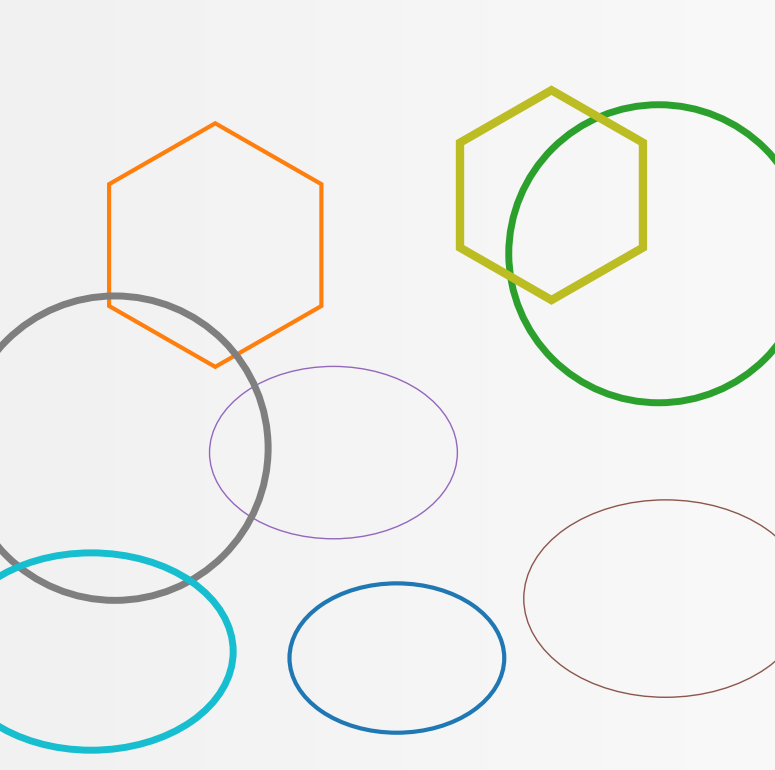[{"shape": "oval", "thickness": 1.5, "radius": 0.69, "center": [0.512, 0.145]}, {"shape": "hexagon", "thickness": 1.5, "radius": 0.79, "center": [0.278, 0.682]}, {"shape": "circle", "thickness": 2.5, "radius": 0.97, "center": [0.85, 0.67]}, {"shape": "oval", "thickness": 0.5, "radius": 0.8, "center": [0.43, 0.412]}, {"shape": "oval", "thickness": 0.5, "radius": 0.92, "center": [0.859, 0.223]}, {"shape": "circle", "thickness": 2.5, "radius": 0.99, "center": [0.148, 0.418]}, {"shape": "hexagon", "thickness": 3, "radius": 0.68, "center": [0.712, 0.747]}, {"shape": "oval", "thickness": 2.5, "radius": 0.92, "center": [0.118, 0.154]}]